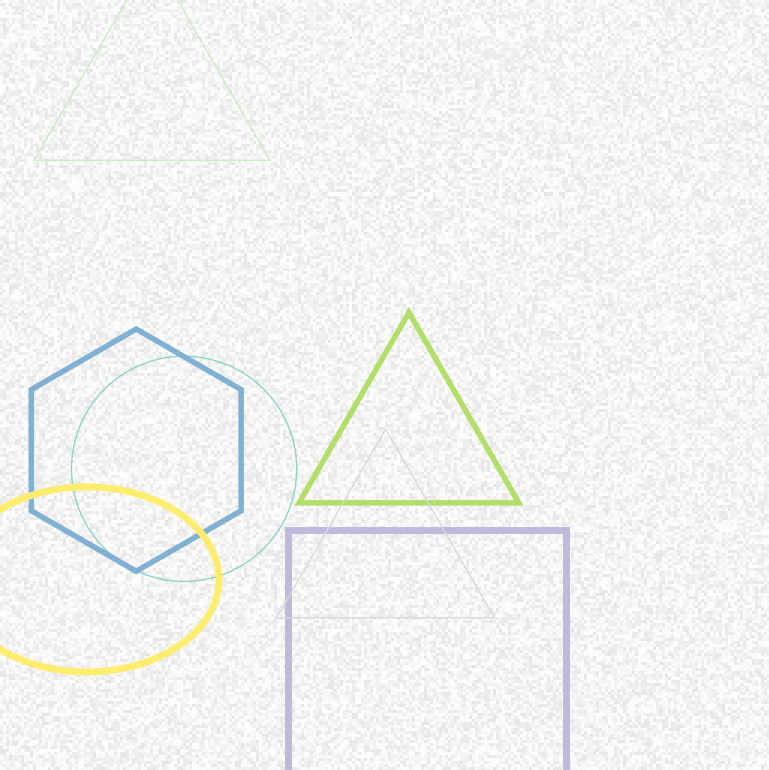[{"shape": "circle", "thickness": 0.5, "radius": 0.73, "center": [0.239, 0.391]}, {"shape": "square", "thickness": 2.5, "radius": 0.9, "center": [0.555, 0.131]}, {"shape": "hexagon", "thickness": 2, "radius": 0.79, "center": [0.177, 0.415]}, {"shape": "triangle", "thickness": 2, "radius": 0.82, "center": [0.531, 0.429]}, {"shape": "triangle", "thickness": 0.5, "radius": 0.82, "center": [0.501, 0.279]}, {"shape": "triangle", "thickness": 0.5, "radius": 0.88, "center": [0.198, 0.88]}, {"shape": "oval", "thickness": 2.5, "radius": 0.86, "center": [0.113, 0.247]}]